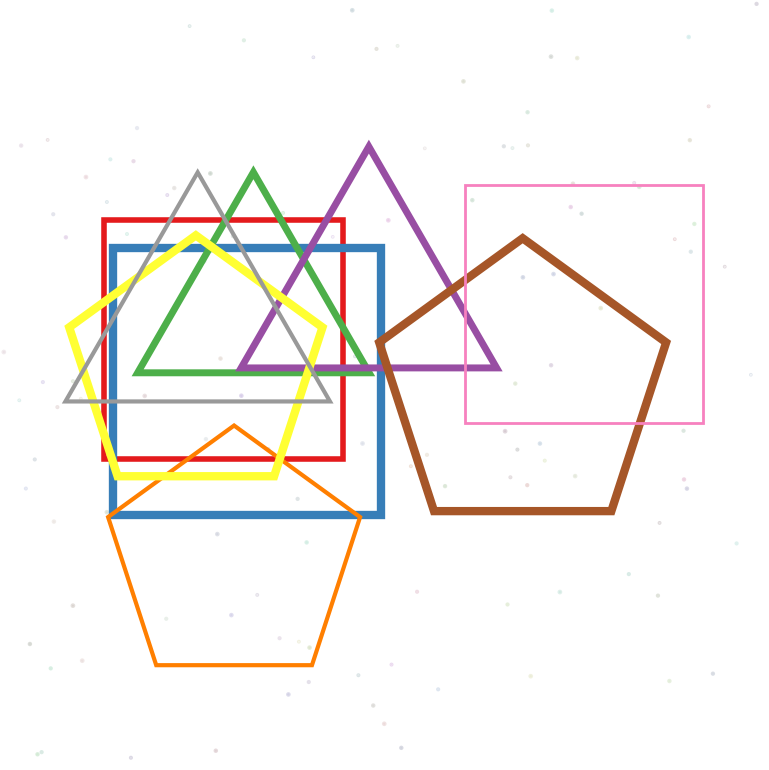[{"shape": "square", "thickness": 2, "radius": 0.78, "center": [0.29, 0.559]}, {"shape": "square", "thickness": 3, "radius": 0.87, "center": [0.321, 0.504]}, {"shape": "triangle", "thickness": 2.5, "radius": 0.87, "center": [0.329, 0.603]}, {"shape": "triangle", "thickness": 2.5, "radius": 0.96, "center": [0.479, 0.618]}, {"shape": "pentagon", "thickness": 1.5, "radius": 0.86, "center": [0.304, 0.275]}, {"shape": "pentagon", "thickness": 3, "radius": 0.86, "center": [0.254, 0.521]}, {"shape": "pentagon", "thickness": 3, "radius": 0.98, "center": [0.679, 0.495]}, {"shape": "square", "thickness": 1, "radius": 0.77, "center": [0.758, 0.605]}, {"shape": "triangle", "thickness": 1.5, "radius": 0.99, "center": [0.257, 0.578]}]